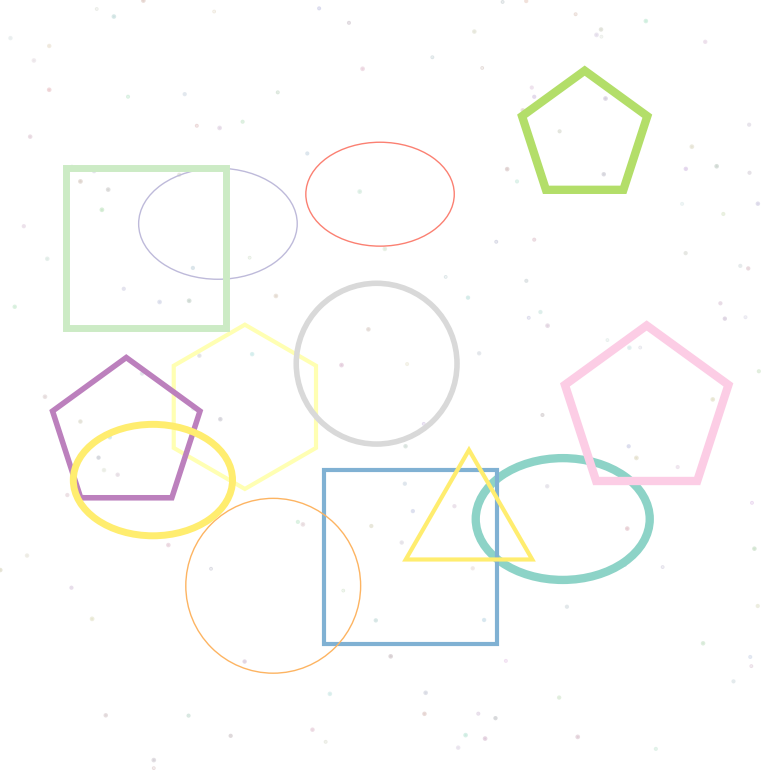[{"shape": "oval", "thickness": 3, "radius": 0.56, "center": [0.731, 0.326]}, {"shape": "hexagon", "thickness": 1.5, "radius": 0.53, "center": [0.318, 0.472]}, {"shape": "oval", "thickness": 0.5, "radius": 0.51, "center": [0.283, 0.709]}, {"shape": "oval", "thickness": 0.5, "radius": 0.48, "center": [0.494, 0.748]}, {"shape": "square", "thickness": 1.5, "radius": 0.56, "center": [0.533, 0.276]}, {"shape": "circle", "thickness": 0.5, "radius": 0.57, "center": [0.355, 0.239]}, {"shape": "pentagon", "thickness": 3, "radius": 0.43, "center": [0.759, 0.823]}, {"shape": "pentagon", "thickness": 3, "radius": 0.56, "center": [0.84, 0.466]}, {"shape": "circle", "thickness": 2, "radius": 0.52, "center": [0.489, 0.528]}, {"shape": "pentagon", "thickness": 2, "radius": 0.5, "center": [0.164, 0.435]}, {"shape": "square", "thickness": 2.5, "radius": 0.52, "center": [0.189, 0.678]}, {"shape": "triangle", "thickness": 1.5, "radius": 0.47, "center": [0.609, 0.321]}, {"shape": "oval", "thickness": 2.5, "radius": 0.52, "center": [0.199, 0.377]}]